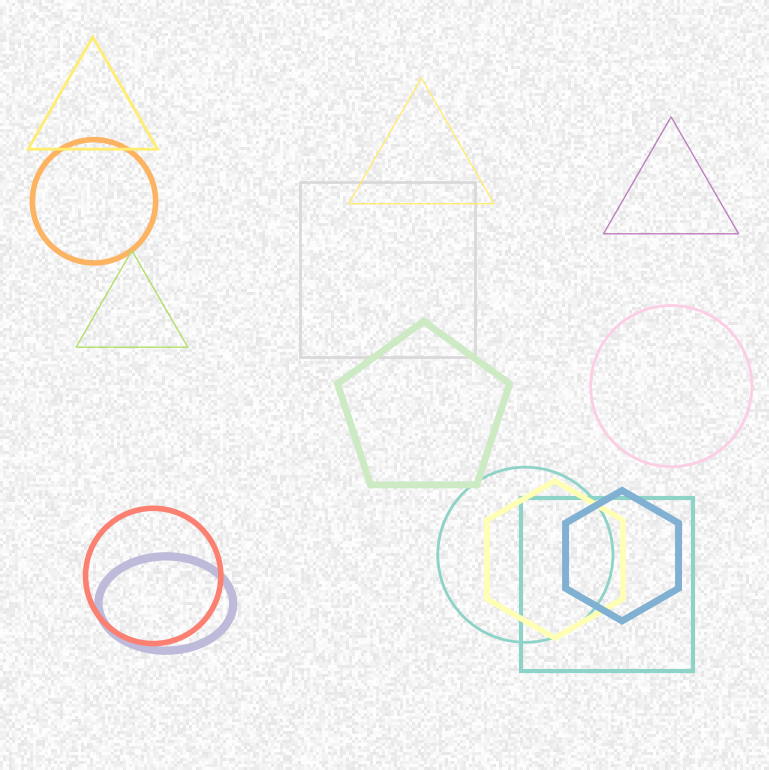[{"shape": "square", "thickness": 1.5, "radius": 0.56, "center": [0.788, 0.241]}, {"shape": "circle", "thickness": 1, "radius": 0.57, "center": [0.682, 0.28]}, {"shape": "hexagon", "thickness": 2, "radius": 0.51, "center": [0.721, 0.273]}, {"shape": "oval", "thickness": 3, "radius": 0.44, "center": [0.215, 0.216]}, {"shape": "circle", "thickness": 2, "radius": 0.44, "center": [0.199, 0.252]}, {"shape": "hexagon", "thickness": 2.5, "radius": 0.42, "center": [0.808, 0.278]}, {"shape": "circle", "thickness": 2, "radius": 0.4, "center": [0.122, 0.739]}, {"shape": "triangle", "thickness": 0.5, "radius": 0.42, "center": [0.171, 0.591]}, {"shape": "circle", "thickness": 1, "radius": 0.52, "center": [0.872, 0.499]}, {"shape": "square", "thickness": 1, "radius": 0.57, "center": [0.503, 0.65]}, {"shape": "triangle", "thickness": 0.5, "radius": 0.51, "center": [0.872, 0.747]}, {"shape": "pentagon", "thickness": 2.5, "radius": 0.59, "center": [0.55, 0.465]}, {"shape": "triangle", "thickness": 1, "radius": 0.49, "center": [0.121, 0.855]}, {"shape": "triangle", "thickness": 0.5, "radius": 0.54, "center": [0.547, 0.79]}]